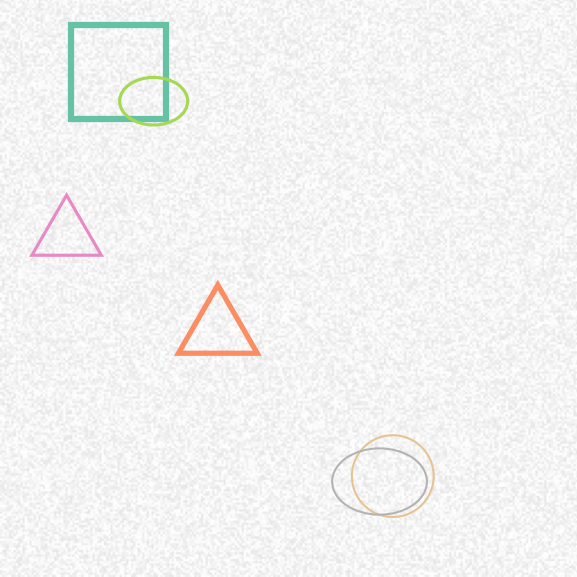[{"shape": "square", "thickness": 3, "radius": 0.41, "center": [0.205, 0.874]}, {"shape": "triangle", "thickness": 2.5, "radius": 0.39, "center": [0.377, 0.427]}, {"shape": "triangle", "thickness": 1.5, "radius": 0.35, "center": [0.115, 0.592]}, {"shape": "oval", "thickness": 1.5, "radius": 0.29, "center": [0.266, 0.824]}, {"shape": "circle", "thickness": 1, "radius": 0.35, "center": [0.68, 0.175]}, {"shape": "oval", "thickness": 1, "radius": 0.41, "center": [0.657, 0.165]}]